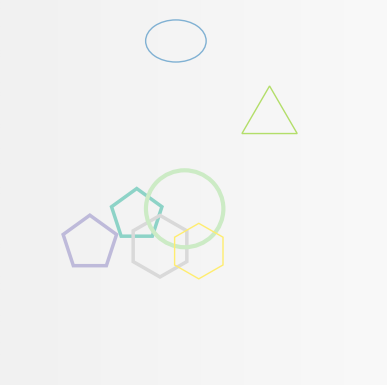[{"shape": "pentagon", "thickness": 2.5, "radius": 0.34, "center": [0.353, 0.442]}, {"shape": "pentagon", "thickness": 2.5, "radius": 0.36, "center": [0.232, 0.369]}, {"shape": "oval", "thickness": 1, "radius": 0.39, "center": [0.454, 0.894]}, {"shape": "triangle", "thickness": 1, "radius": 0.41, "center": [0.696, 0.694]}, {"shape": "hexagon", "thickness": 2.5, "radius": 0.4, "center": [0.413, 0.361]}, {"shape": "circle", "thickness": 3, "radius": 0.5, "center": [0.477, 0.458]}, {"shape": "hexagon", "thickness": 1, "radius": 0.36, "center": [0.513, 0.348]}]